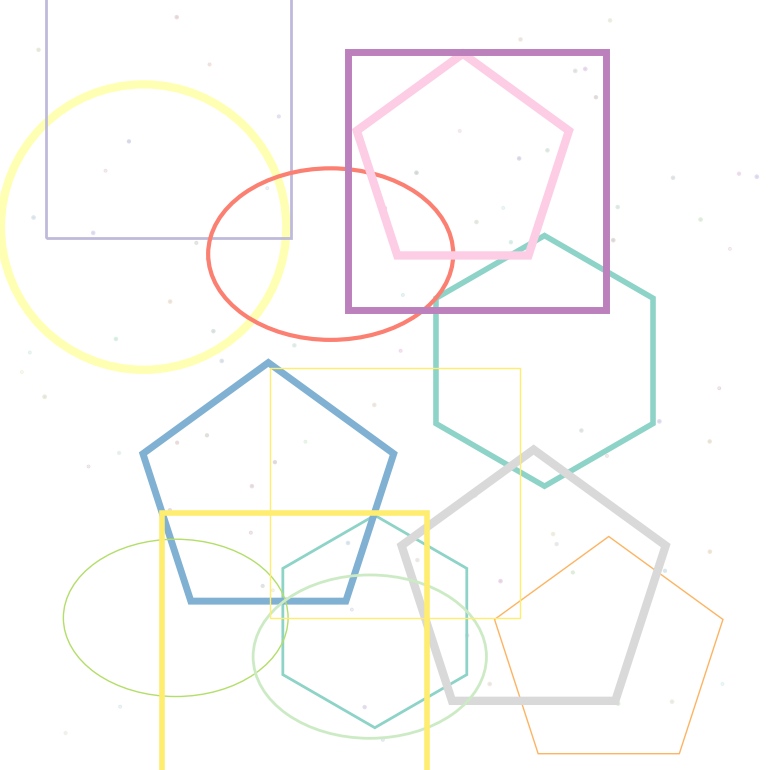[{"shape": "hexagon", "thickness": 2, "radius": 0.81, "center": [0.707, 0.531]}, {"shape": "hexagon", "thickness": 1, "radius": 0.69, "center": [0.487, 0.193]}, {"shape": "circle", "thickness": 3, "radius": 0.93, "center": [0.187, 0.705]}, {"shape": "square", "thickness": 1, "radius": 0.8, "center": [0.219, 0.85]}, {"shape": "oval", "thickness": 1.5, "radius": 0.8, "center": [0.429, 0.67]}, {"shape": "pentagon", "thickness": 2.5, "radius": 0.86, "center": [0.348, 0.358]}, {"shape": "pentagon", "thickness": 0.5, "radius": 0.78, "center": [0.791, 0.147]}, {"shape": "oval", "thickness": 0.5, "radius": 0.73, "center": [0.228, 0.198]}, {"shape": "pentagon", "thickness": 3, "radius": 0.72, "center": [0.601, 0.785]}, {"shape": "pentagon", "thickness": 3, "radius": 0.9, "center": [0.693, 0.236]}, {"shape": "square", "thickness": 2.5, "radius": 0.84, "center": [0.619, 0.764]}, {"shape": "oval", "thickness": 1, "radius": 0.76, "center": [0.48, 0.147]}, {"shape": "square", "thickness": 2, "radius": 0.86, "center": [0.382, 0.163]}, {"shape": "square", "thickness": 0.5, "radius": 0.81, "center": [0.513, 0.359]}]